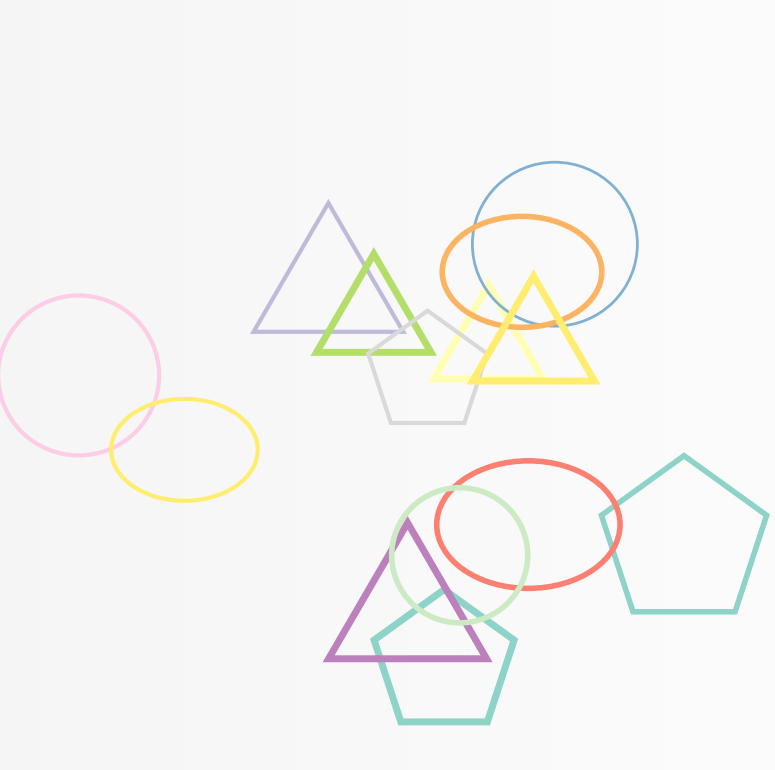[{"shape": "pentagon", "thickness": 2, "radius": 0.56, "center": [0.883, 0.296]}, {"shape": "pentagon", "thickness": 2.5, "radius": 0.47, "center": [0.573, 0.139]}, {"shape": "triangle", "thickness": 2.5, "radius": 0.41, "center": [0.63, 0.549]}, {"shape": "triangle", "thickness": 1.5, "radius": 0.56, "center": [0.424, 0.625]}, {"shape": "oval", "thickness": 2, "radius": 0.59, "center": [0.682, 0.319]}, {"shape": "circle", "thickness": 1, "radius": 0.53, "center": [0.716, 0.683]}, {"shape": "oval", "thickness": 2, "radius": 0.51, "center": [0.674, 0.647]}, {"shape": "triangle", "thickness": 2.5, "radius": 0.43, "center": [0.482, 0.585]}, {"shape": "circle", "thickness": 1.5, "radius": 0.52, "center": [0.102, 0.512]}, {"shape": "pentagon", "thickness": 1.5, "radius": 0.4, "center": [0.552, 0.516]}, {"shape": "triangle", "thickness": 2.5, "radius": 0.59, "center": [0.526, 0.203]}, {"shape": "circle", "thickness": 2, "radius": 0.44, "center": [0.593, 0.279]}, {"shape": "triangle", "thickness": 2.5, "radius": 0.45, "center": [0.688, 0.551]}, {"shape": "oval", "thickness": 1.5, "radius": 0.47, "center": [0.238, 0.416]}]